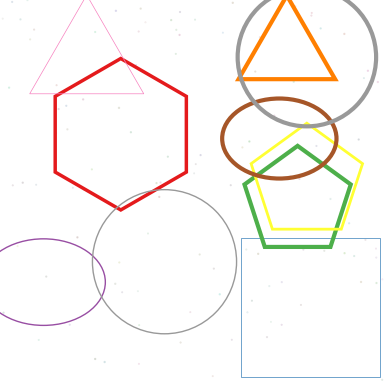[{"shape": "hexagon", "thickness": 2.5, "radius": 0.98, "center": [0.314, 0.651]}, {"shape": "square", "thickness": 0.5, "radius": 0.9, "center": [0.806, 0.201]}, {"shape": "pentagon", "thickness": 3, "radius": 0.73, "center": [0.773, 0.476]}, {"shape": "oval", "thickness": 1, "radius": 0.8, "center": [0.113, 0.267]}, {"shape": "triangle", "thickness": 3, "radius": 0.72, "center": [0.745, 0.867]}, {"shape": "pentagon", "thickness": 2, "radius": 0.76, "center": [0.797, 0.528]}, {"shape": "oval", "thickness": 3, "radius": 0.74, "center": [0.726, 0.64]}, {"shape": "triangle", "thickness": 0.5, "radius": 0.86, "center": [0.225, 0.842]}, {"shape": "circle", "thickness": 3, "radius": 0.9, "center": [0.797, 0.852]}, {"shape": "circle", "thickness": 1, "radius": 0.94, "center": [0.427, 0.32]}]